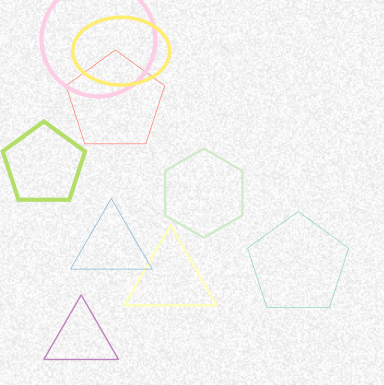[{"shape": "pentagon", "thickness": 0.5, "radius": 0.69, "center": [0.774, 0.313]}, {"shape": "triangle", "thickness": 1.5, "radius": 0.69, "center": [0.443, 0.276]}, {"shape": "pentagon", "thickness": 0.5, "radius": 0.67, "center": [0.3, 0.736]}, {"shape": "triangle", "thickness": 0.5, "radius": 0.61, "center": [0.289, 0.362]}, {"shape": "pentagon", "thickness": 3, "radius": 0.56, "center": [0.114, 0.572]}, {"shape": "circle", "thickness": 3, "radius": 0.74, "center": [0.256, 0.897]}, {"shape": "triangle", "thickness": 1, "radius": 0.56, "center": [0.211, 0.122]}, {"shape": "hexagon", "thickness": 1.5, "radius": 0.58, "center": [0.529, 0.498]}, {"shape": "oval", "thickness": 2.5, "radius": 0.63, "center": [0.315, 0.867]}]